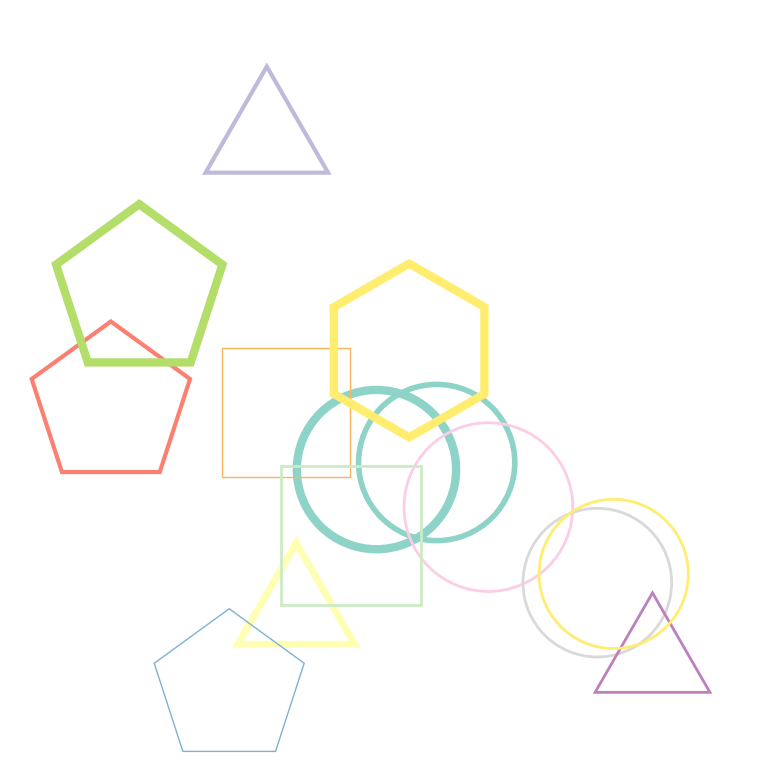[{"shape": "circle", "thickness": 3, "radius": 0.52, "center": [0.489, 0.39]}, {"shape": "circle", "thickness": 2, "radius": 0.51, "center": [0.567, 0.399]}, {"shape": "triangle", "thickness": 2.5, "radius": 0.44, "center": [0.385, 0.207]}, {"shape": "triangle", "thickness": 1.5, "radius": 0.46, "center": [0.346, 0.822]}, {"shape": "pentagon", "thickness": 1.5, "radius": 0.54, "center": [0.144, 0.474]}, {"shape": "pentagon", "thickness": 0.5, "radius": 0.51, "center": [0.298, 0.107]}, {"shape": "square", "thickness": 0.5, "radius": 0.42, "center": [0.371, 0.464]}, {"shape": "pentagon", "thickness": 3, "radius": 0.57, "center": [0.181, 0.621]}, {"shape": "circle", "thickness": 1, "radius": 0.55, "center": [0.634, 0.341]}, {"shape": "circle", "thickness": 1, "radius": 0.48, "center": [0.776, 0.243]}, {"shape": "triangle", "thickness": 1, "radius": 0.43, "center": [0.847, 0.144]}, {"shape": "square", "thickness": 1, "radius": 0.45, "center": [0.456, 0.304]}, {"shape": "circle", "thickness": 1, "radius": 0.48, "center": [0.797, 0.255]}, {"shape": "hexagon", "thickness": 3, "radius": 0.56, "center": [0.531, 0.545]}]